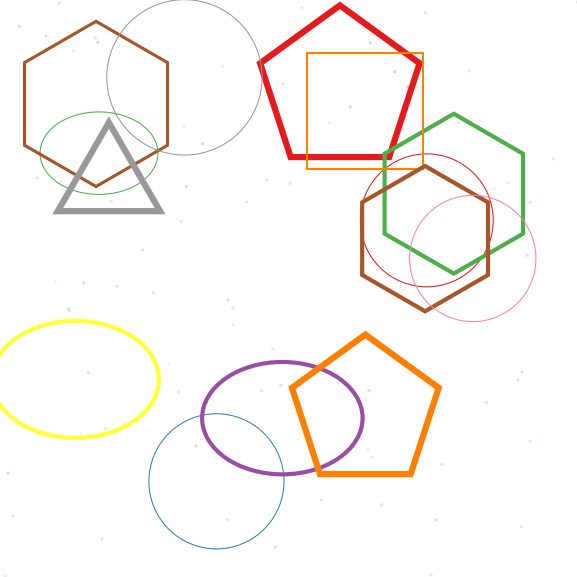[{"shape": "circle", "thickness": 0.5, "radius": 0.58, "center": [0.739, 0.618]}, {"shape": "pentagon", "thickness": 3, "radius": 0.73, "center": [0.589, 0.845]}, {"shape": "circle", "thickness": 0.5, "radius": 0.58, "center": [0.375, 0.166]}, {"shape": "oval", "thickness": 0.5, "radius": 0.51, "center": [0.171, 0.734]}, {"shape": "hexagon", "thickness": 2, "radius": 0.69, "center": [0.786, 0.664]}, {"shape": "oval", "thickness": 2, "radius": 0.69, "center": [0.489, 0.275]}, {"shape": "square", "thickness": 1, "radius": 0.5, "center": [0.632, 0.807]}, {"shape": "pentagon", "thickness": 3, "radius": 0.67, "center": [0.633, 0.286]}, {"shape": "oval", "thickness": 2, "radius": 0.72, "center": [0.131, 0.342]}, {"shape": "hexagon", "thickness": 1.5, "radius": 0.71, "center": [0.166, 0.819]}, {"shape": "hexagon", "thickness": 2, "radius": 0.63, "center": [0.736, 0.586]}, {"shape": "circle", "thickness": 0.5, "radius": 0.55, "center": [0.819, 0.552]}, {"shape": "triangle", "thickness": 3, "radius": 0.51, "center": [0.189, 0.685]}, {"shape": "circle", "thickness": 0.5, "radius": 0.67, "center": [0.319, 0.865]}]